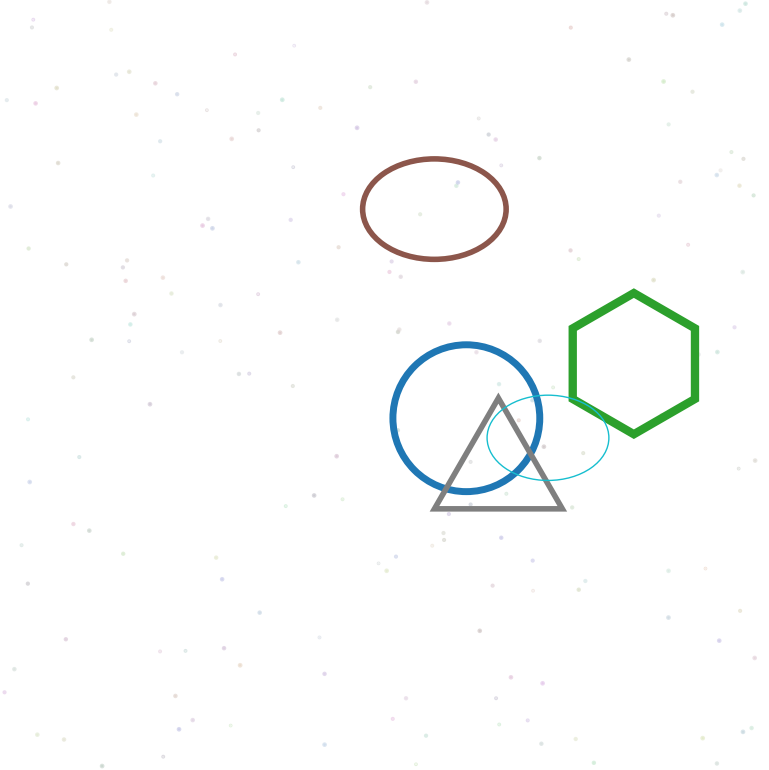[{"shape": "circle", "thickness": 2.5, "radius": 0.48, "center": [0.606, 0.457]}, {"shape": "hexagon", "thickness": 3, "radius": 0.46, "center": [0.823, 0.528]}, {"shape": "oval", "thickness": 2, "radius": 0.47, "center": [0.564, 0.728]}, {"shape": "triangle", "thickness": 2, "radius": 0.48, "center": [0.647, 0.387]}, {"shape": "oval", "thickness": 0.5, "radius": 0.4, "center": [0.712, 0.431]}]